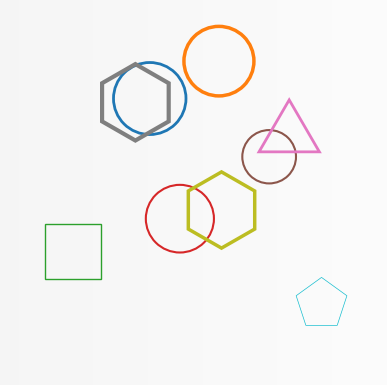[{"shape": "circle", "thickness": 2, "radius": 0.47, "center": [0.386, 0.744]}, {"shape": "circle", "thickness": 2.5, "radius": 0.45, "center": [0.565, 0.841]}, {"shape": "square", "thickness": 1, "radius": 0.36, "center": [0.189, 0.347]}, {"shape": "circle", "thickness": 1.5, "radius": 0.44, "center": [0.464, 0.432]}, {"shape": "circle", "thickness": 1.5, "radius": 0.35, "center": [0.695, 0.593]}, {"shape": "triangle", "thickness": 2, "radius": 0.45, "center": [0.746, 0.651]}, {"shape": "hexagon", "thickness": 3, "radius": 0.5, "center": [0.349, 0.734]}, {"shape": "hexagon", "thickness": 2.5, "radius": 0.49, "center": [0.572, 0.454]}, {"shape": "pentagon", "thickness": 0.5, "radius": 0.34, "center": [0.83, 0.211]}]